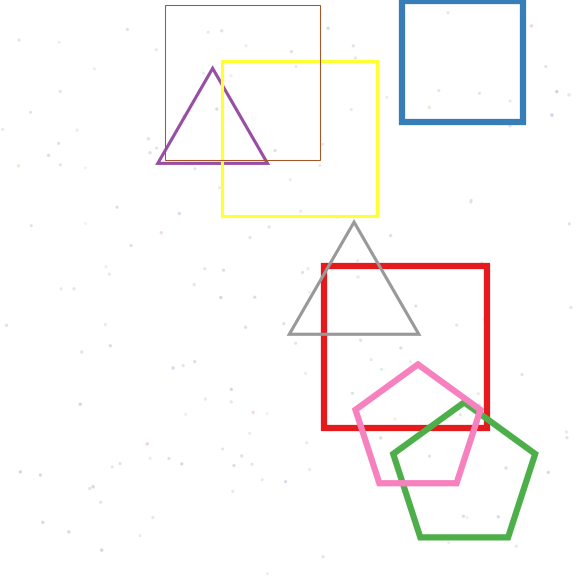[{"shape": "square", "thickness": 3, "radius": 0.7, "center": [0.702, 0.398]}, {"shape": "square", "thickness": 3, "radius": 0.52, "center": [0.801, 0.893]}, {"shape": "pentagon", "thickness": 3, "radius": 0.65, "center": [0.804, 0.173]}, {"shape": "triangle", "thickness": 1.5, "radius": 0.55, "center": [0.368, 0.771]}, {"shape": "square", "thickness": 1.5, "radius": 0.67, "center": [0.519, 0.759]}, {"shape": "square", "thickness": 0.5, "radius": 0.67, "center": [0.42, 0.857]}, {"shape": "pentagon", "thickness": 3, "radius": 0.57, "center": [0.724, 0.254]}, {"shape": "triangle", "thickness": 1.5, "radius": 0.65, "center": [0.613, 0.485]}]